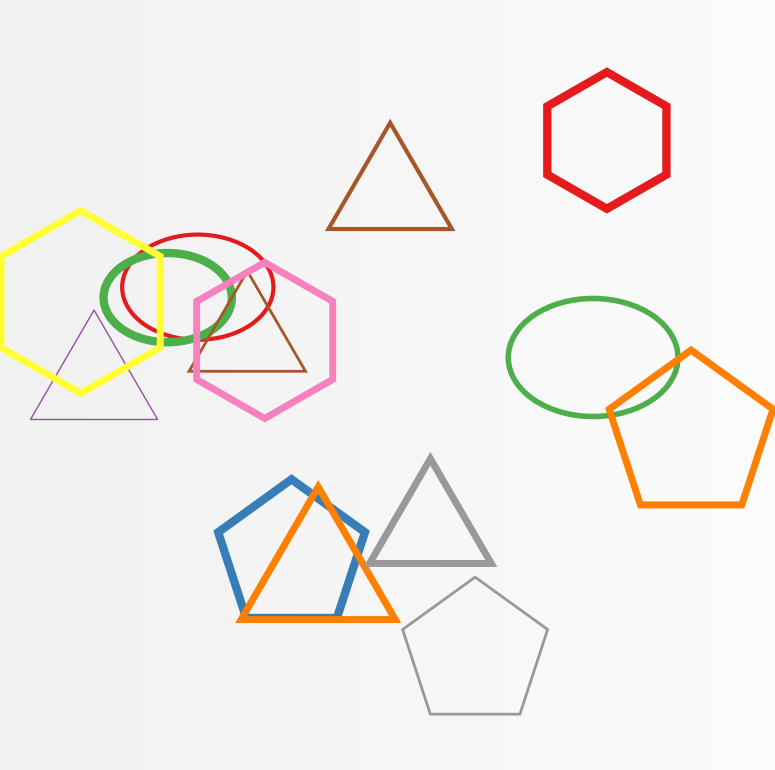[{"shape": "oval", "thickness": 1.5, "radius": 0.49, "center": [0.255, 0.627]}, {"shape": "hexagon", "thickness": 3, "radius": 0.44, "center": [0.783, 0.818]}, {"shape": "pentagon", "thickness": 3, "radius": 0.5, "center": [0.376, 0.278]}, {"shape": "oval", "thickness": 2, "radius": 0.55, "center": [0.765, 0.536]}, {"shape": "oval", "thickness": 3, "radius": 0.41, "center": [0.216, 0.613]}, {"shape": "triangle", "thickness": 0.5, "radius": 0.47, "center": [0.121, 0.503]}, {"shape": "pentagon", "thickness": 2.5, "radius": 0.56, "center": [0.892, 0.434]}, {"shape": "triangle", "thickness": 2.5, "radius": 0.57, "center": [0.411, 0.253]}, {"shape": "hexagon", "thickness": 2.5, "radius": 0.59, "center": [0.104, 0.608]}, {"shape": "triangle", "thickness": 1.5, "radius": 0.46, "center": [0.503, 0.749]}, {"shape": "triangle", "thickness": 1, "radius": 0.43, "center": [0.319, 0.561]}, {"shape": "hexagon", "thickness": 2.5, "radius": 0.51, "center": [0.342, 0.558]}, {"shape": "triangle", "thickness": 2.5, "radius": 0.45, "center": [0.555, 0.314]}, {"shape": "pentagon", "thickness": 1, "radius": 0.49, "center": [0.613, 0.152]}]